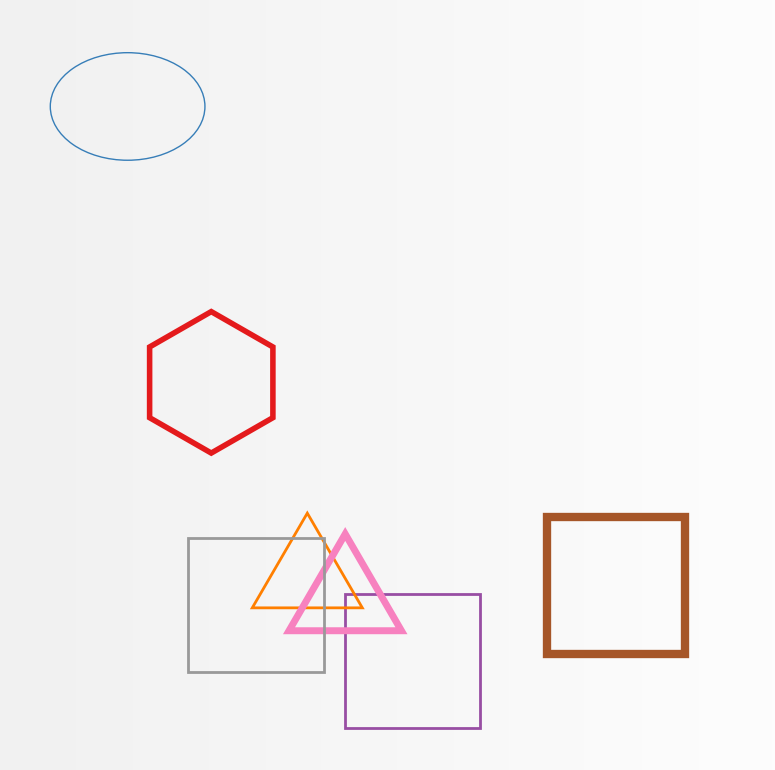[{"shape": "hexagon", "thickness": 2, "radius": 0.46, "center": [0.273, 0.503]}, {"shape": "oval", "thickness": 0.5, "radius": 0.5, "center": [0.165, 0.862]}, {"shape": "square", "thickness": 1, "radius": 0.43, "center": [0.533, 0.141]}, {"shape": "triangle", "thickness": 1, "radius": 0.41, "center": [0.397, 0.252]}, {"shape": "square", "thickness": 3, "radius": 0.45, "center": [0.795, 0.239]}, {"shape": "triangle", "thickness": 2.5, "radius": 0.42, "center": [0.445, 0.223]}, {"shape": "square", "thickness": 1, "radius": 0.44, "center": [0.33, 0.214]}]